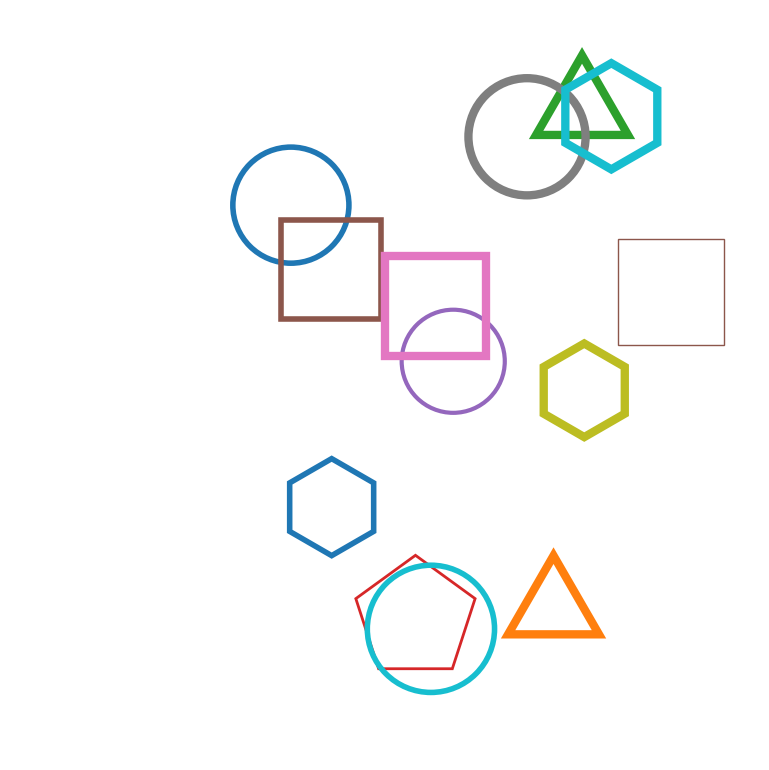[{"shape": "hexagon", "thickness": 2, "radius": 0.31, "center": [0.431, 0.341]}, {"shape": "circle", "thickness": 2, "radius": 0.38, "center": [0.378, 0.734]}, {"shape": "triangle", "thickness": 3, "radius": 0.34, "center": [0.719, 0.21]}, {"shape": "triangle", "thickness": 3, "radius": 0.34, "center": [0.756, 0.859]}, {"shape": "pentagon", "thickness": 1, "radius": 0.41, "center": [0.54, 0.197]}, {"shape": "circle", "thickness": 1.5, "radius": 0.33, "center": [0.589, 0.531]}, {"shape": "square", "thickness": 0.5, "radius": 0.34, "center": [0.871, 0.621]}, {"shape": "square", "thickness": 2, "radius": 0.32, "center": [0.43, 0.65]}, {"shape": "square", "thickness": 3, "radius": 0.33, "center": [0.565, 0.602]}, {"shape": "circle", "thickness": 3, "radius": 0.38, "center": [0.684, 0.822]}, {"shape": "hexagon", "thickness": 3, "radius": 0.3, "center": [0.759, 0.493]}, {"shape": "hexagon", "thickness": 3, "radius": 0.34, "center": [0.794, 0.849]}, {"shape": "circle", "thickness": 2, "radius": 0.41, "center": [0.56, 0.183]}]